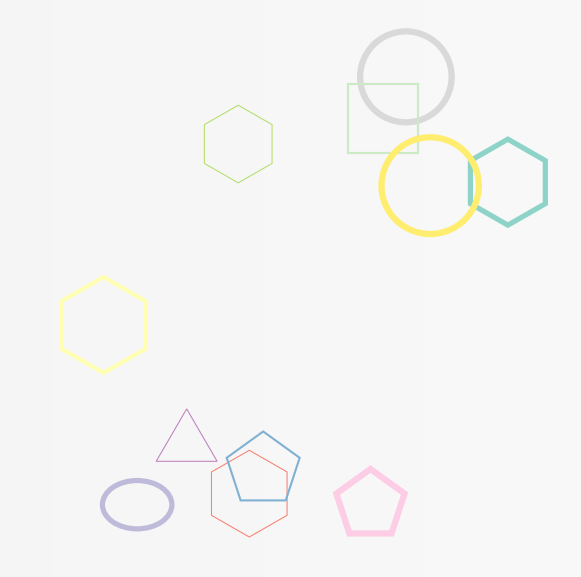[{"shape": "hexagon", "thickness": 2.5, "radius": 0.37, "center": [0.874, 0.684]}, {"shape": "hexagon", "thickness": 2, "radius": 0.41, "center": [0.178, 0.436]}, {"shape": "oval", "thickness": 2.5, "radius": 0.3, "center": [0.236, 0.125]}, {"shape": "hexagon", "thickness": 0.5, "radius": 0.38, "center": [0.429, 0.144]}, {"shape": "pentagon", "thickness": 1, "radius": 0.33, "center": [0.453, 0.186]}, {"shape": "hexagon", "thickness": 0.5, "radius": 0.34, "center": [0.41, 0.75]}, {"shape": "pentagon", "thickness": 3, "radius": 0.31, "center": [0.637, 0.125]}, {"shape": "circle", "thickness": 3, "radius": 0.39, "center": [0.698, 0.866]}, {"shape": "triangle", "thickness": 0.5, "radius": 0.3, "center": [0.321, 0.231]}, {"shape": "square", "thickness": 1, "radius": 0.3, "center": [0.66, 0.794]}, {"shape": "circle", "thickness": 3, "radius": 0.42, "center": [0.74, 0.678]}]